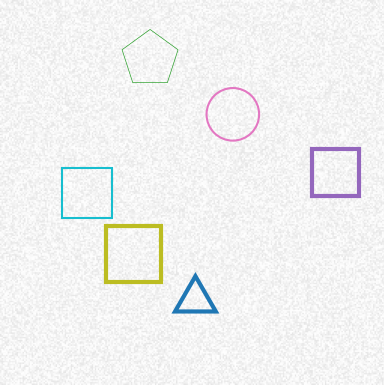[{"shape": "triangle", "thickness": 3, "radius": 0.31, "center": [0.508, 0.222]}, {"shape": "pentagon", "thickness": 0.5, "radius": 0.38, "center": [0.39, 0.847]}, {"shape": "square", "thickness": 3, "radius": 0.31, "center": [0.872, 0.552]}, {"shape": "circle", "thickness": 1.5, "radius": 0.34, "center": [0.605, 0.703]}, {"shape": "square", "thickness": 3, "radius": 0.36, "center": [0.346, 0.34]}, {"shape": "square", "thickness": 1.5, "radius": 0.32, "center": [0.226, 0.499]}]